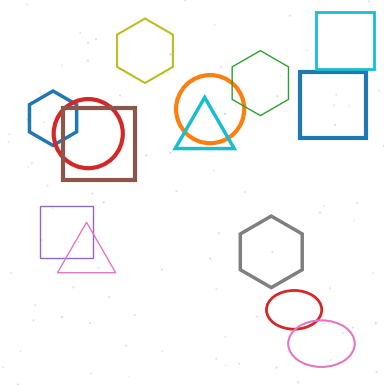[{"shape": "hexagon", "thickness": 2.5, "radius": 0.35, "center": [0.138, 0.693]}, {"shape": "square", "thickness": 3, "radius": 0.43, "center": [0.865, 0.727]}, {"shape": "circle", "thickness": 3, "radius": 0.44, "center": [0.546, 0.717]}, {"shape": "hexagon", "thickness": 1, "radius": 0.42, "center": [0.676, 0.784]}, {"shape": "circle", "thickness": 3, "radius": 0.45, "center": [0.229, 0.653]}, {"shape": "oval", "thickness": 2, "radius": 0.36, "center": [0.764, 0.195]}, {"shape": "square", "thickness": 1, "radius": 0.34, "center": [0.173, 0.397]}, {"shape": "square", "thickness": 3, "radius": 0.47, "center": [0.256, 0.626]}, {"shape": "oval", "thickness": 1.5, "radius": 0.43, "center": [0.835, 0.107]}, {"shape": "triangle", "thickness": 1, "radius": 0.44, "center": [0.225, 0.335]}, {"shape": "hexagon", "thickness": 2.5, "radius": 0.46, "center": [0.705, 0.346]}, {"shape": "hexagon", "thickness": 1.5, "radius": 0.42, "center": [0.377, 0.868]}, {"shape": "square", "thickness": 2, "radius": 0.37, "center": [0.895, 0.895]}, {"shape": "triangle", "thickness": 2.5, "radius": 0.44, "center": [0.532, 0.658]}]